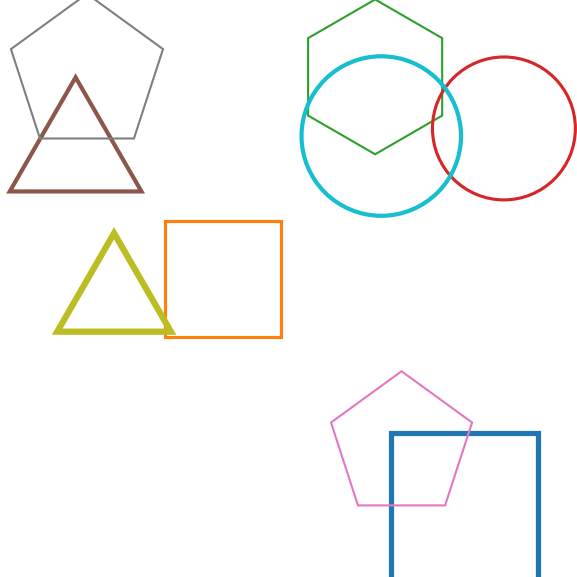[{"shape": "square", "thickness": 2.5, "radius": 0.64, "center": [0.804, 0.122]}, {"shape": "square", "thickness": 1.5, "radius": 0.5, "center": [0.385, 0.516]}, {"shape": "hexagon", "thickness": 1, "radius": 0.67, "center": [0.65, 0.866]}, {"shape": "circle", "thickness": 1.5, "radius": 0.62, "center": [0.873, 0.777]}, {"shape": "triangle", "thickness": 2, "radius": 0.66, "center": [0.131, 0.733]}, {"shape": "pentagon", "thickness": 1, "radius": 0.64, "center": [0.695, 0.228]}, {"shape": "pentagon", "thickness": 1, "radius": 0.69, "center": [0.151, 0.871]}, {"shape": "triangle", "thickness": 3, "radius": 0.57, "center": [0.198, 0.482]}, {"shape": "circle", "thickness": 2, "radius": 0.69, "center": [0.66, 0.764]}]